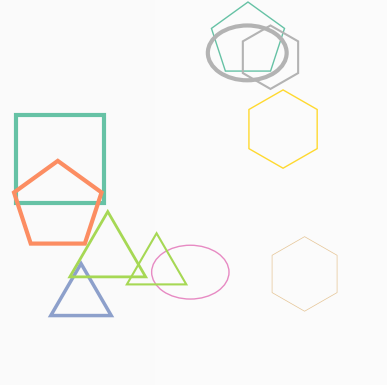[{"shape": "square", "thickness": 3, "radius": 0.57, "center": [0.155, 0.587]}, {"shape": "pentagon", "thickness": 1, "radius": 0.5, "center": [0.64, 0.896]}, {"shape": "pentagon", "thickness": 3, "radius": 0.59, "center": [0.149, 0.463]}, {"shape": "triangle", "thickness": 2.5, "radius": 0.45, "center": [0.209, 0.225]}, {"shape": "oval", "thickness": 1, "radius": 0.5, "center": [0.491, 0.293]}, {"shape": "triangle", "thickness": 1.5, "radius": 0.44, "center": [0.404, 0.306]}, {"shape": "triangle", "thickness": 2, "radius": 0.56, "center": [0.278, 0.337]}, {"shape": "hexagon", "thickness": 1, "radius": 0.51, "center": [0.73, 0.665]}, {"shape": "hexagon", "thickness": 0.5, "radius": 0.48, "center": [0.786, 0.288]}, {"shape": "oval", "thickness": 3, "radius": 0.51, "center": [0.638, 0.863]}, {"shape": "hexagon", "thickness": 1.5, "radius": 0.41, "center": [0.698, 0.851]}]